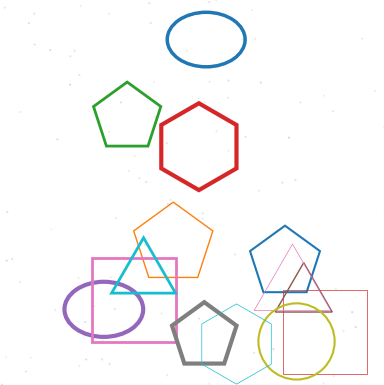[{"shape": "oval", "thickness": 2.5, "radius": 0.51, "center": [0.535, 0.897]}, {"shape": "pentagon", "thickness": 1.5, "radius": 0.48, "center": [0.74, 0.318]}, {"shape": "pentagon", "thickness": 1, "radius": 0.54, "center": [0.45, 0.367]}, {"shape": "pentagon", "thickness": 2, "radius": 0.46, "center": [0.33, 0.695]}, {"shape": "square", "thickness": 0.5, "radius": 0.55, "center": [0.844, 0.137]}, {"shape": "hexagon", "thickness": 3, "radius": 0.56, "center": [0.517, 0.619]}, {"shape": "oval", "thickness": 3, "radius": 0.51, "center": [0.27, 0.197]}, {"shape": "triangle", "thickness": 1, "radius": 0.43, "center": [0.789, 0.232]}, {"shape": "triangle", "thickness": 0.5, "radius": 0.58, "center": [0.76, 0.251]}, {"shape": "square", "thickness": 2, "radius": 0.55, "center": [0.347, 0.221]}, {"shape": "pentagon", "thickness": 3, "radius": 0.44, "center": [0.531, 0.127]}, {"shape": "circle", "thickness": 1.5, "radius": 0.49, "center": [0.77, 0.113]}, {"shape": "triangle", "thickness": 2, "radius": 0.48, "center": [0.373, 0.287]}, {"shape": "hexagon", "thickness": 0.5, "radius": 0.52, "center": [0.614, 0.106]}]